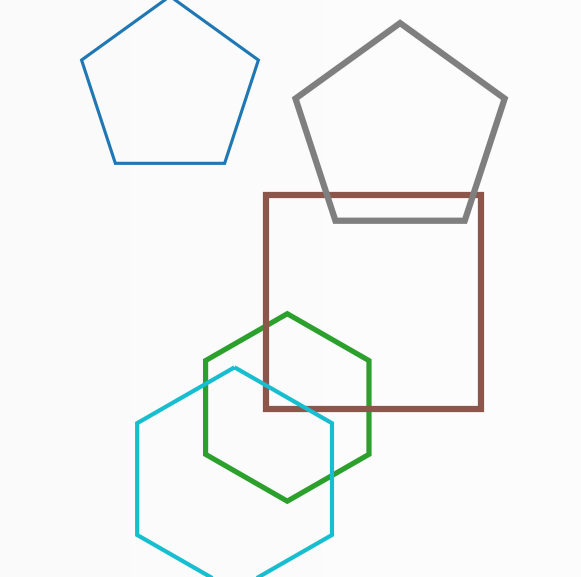[{"shape": "pentagon", "thickness": 1.5, "radius": 0.8, "center": [0.292, 0.846]}, {"shape": "hexagon", "thickness": 2.5, "radius": 0.81, "center": [0.494, 0.294]}, {"shape": "square", "thickness": 3, "radius": 0.93, "center": [0.643, 0.476]}, {"shape": "pentagon", "thickness": 3, "radius": 0.95, "center": [0.688, 0.77]}, {"shape": "hexagon", "thickness": 2, "radius": 0.97, "center": [0.404, 0.17]}]